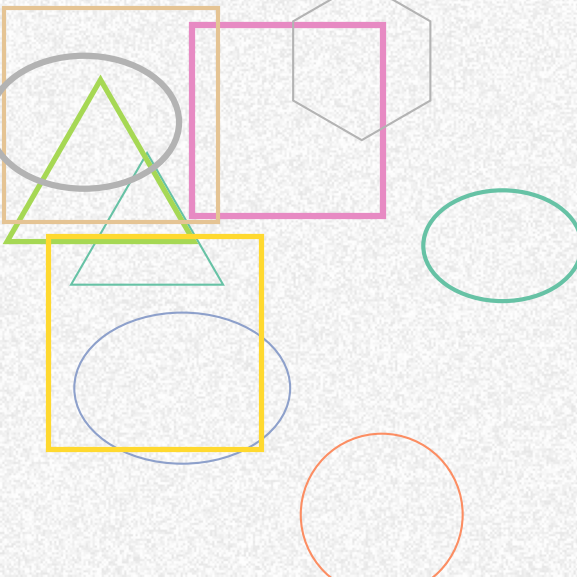[{"shape": "triangle", "thickness": 1, "radius": 0.76, "center": [0.255, 0.582]}, {"shape": "oval", "thickness": 2, "radius": 0.69, "center": [0.87, 0.574]}, {"shape": "circle", "thickness": 1, "radius": 0.7, "center": [0.661, 0.108]}, {"shape": "oval", "thickness": 1, "radius": 0.93, "center": [0.316, 0.327]}, {"shape": "square", "thickness": 3, "radius": 0.83, "center": [0.498, 0.791]}, {"shape": "triangle", "thickness": 2.5, "radius": 0.93, "center": [0.174, 0.674]}, {"shape": "square", "thickness": 2.5, "radius": 0.92, "center": [0.268, 0.406]}, {"shape": "square", "thickness": 2, "radius": 0.93, "center": [0.193, 0.8]}, {"shape": "oval", "thickness": 3, "radius": 0.82, "center": [0.146, 0.787]}, {"shape": "hexagon", "thickness": 1, "radius": 0.69, "center": [0.626, 0.894]}]